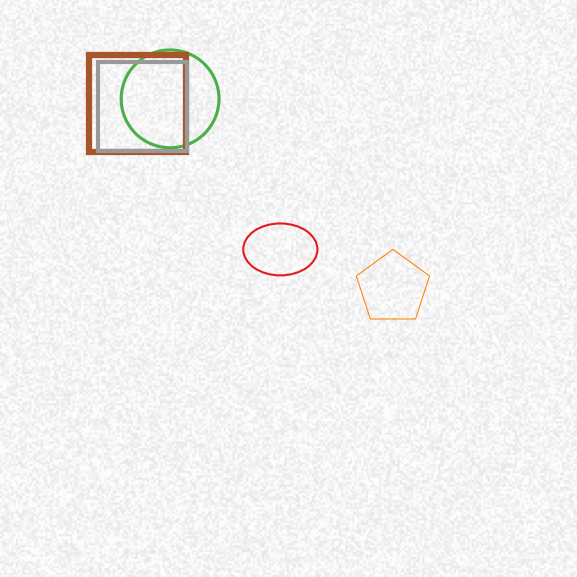[{"shape": "oval", "thickness": 1, "radius": 0.32, "center": [0.485, 0.567]}, {"shape": "circle", "thickness": 1.5, "radius": 0.42, "center": [0.295, 0.828]}, {"shape": "pentagon", "thickness": 0.5, "radius": 0.33, "center": [0.68, 0.501]}, {"shape": "square", "thickness": 3, "radius": 0.42, "center": [0.238, 0.82]}, {"shape": "square", "thickness": 2, "radius": 0.39, "center": [0.246, 0.815]}]